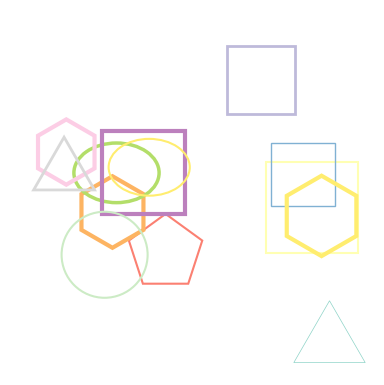[{"shape": "triangle", "thickness": 0.5, "radius": 0.54, "center": [0.856, 0.112]}, {"shape": "square", "thickness": 1.5, "radius": 0.6, "center": [0.811, 0.461]}, {"shape": "square", "thickness": 2, "radius": 0.44, "center": [0.679, 0.792]}, {"shape": "pentagon", "thickness": 1.5, "radius": 0.5, "center": [0.43, 0.344]}, {"shape": "square", "thickness": 1, "radius": 0.41, "center": [0.788, 0.547]}, {"shape": "hexagon", "thickness": 3, "radius": 0.46, "center": [0.292, 0.449]}, {"shape": "oval", "thickness": 2.5, "radius": 0.55, "center": [0.303, 0.551]}, {"shape": "hexagon", "thickness": 3, "radius": 0.42, "center": [0.172, 0.605]}, {"shape": "triangle", "thickness": 2, "radius": 0.46, "center": [0.166, 0.552]}, {"shape": "square", "thickness": 3, "radius": 0.54, "center": [0.372, 0.552]}, {"shape": "circle", "thickness": 1.5, "radius": 0.56, "center": [0.272, 0.338]}, {"shape": "oval", "thickness": 1.5, "radius": 0.53, "center": [0.388, 0.566]}, {"shape": "hexagon", "thickness": 3, "radius": 0.52, "center": [0.835, 0.439]}]